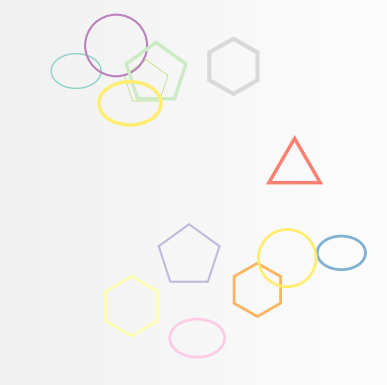[{"shape": "oval", "thickness": 1, "radius": 0.32, "center": [0.197, 0.816]}, {"shape": "hexagon", "thickness": 2, "radius": 0.39, "center": [0.34, 0.205]}, {"shape": "pentagon", "thickness": 1.5, "radius": 0.41, "center": [0.488, 0.335]}, {"shape": "triangle", "thickness": 2.5, "radius": 0.38, "center": [0.76, 0.564]}, {"shape": "oval", "thickness": 2, "radius": 0.31, "center": [0.881, 0.343]}, {"shape": "hexagon", "thickness": 2, "radius": 0.35, "center": [0.664, 0.247]}, {"shape": "pentagon", "thickness": 0.5, "radius": 0.3, "center": [0.377, 0.786]}, {"shape": "oval", "thickness": 2, "radius": 0.35, "center": [0.509, 0.122]}, {"shape": "hexagon", "thickness": 3, "radius": 0.36, "center": [0.602, 0.828]}, {"shape": "circle", "thickness": 1.5, "radius": 0.4, "center": [0.3, 0.882]}, {"shape": "pentagon", "thickness": 2.5, "radius": 0.4, "center": [0.403, 0.809]}, {"shape": "oval", "thickness": 2.5, "radius": 0.4, "center": [0.335, 0.732]}, {"shape": "circle", "thickness": 2, "radius": 0.37, "center": [0.741, 0.33]}]